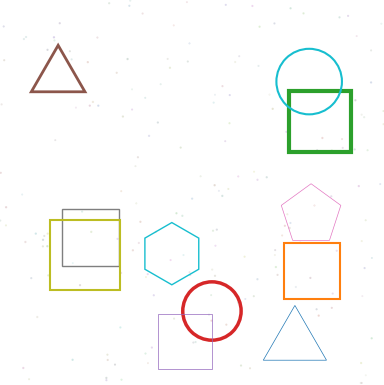[{"shape": "triangle", "thickness": 0.5, "radius": 0.47, "center": [0.766, 0.112]}, {"shape": "square", "thickness": 1.5, "radius": 0.37, "center": [0.811, 0.296]}, {"shape": "square", "thickness": 3, "radius": 0.4, "center": [0.831, 0.684]}, {"shape": "circle", "thickness": 2.5, "radius": 0.38, "center": [0.55, 0.192]}, {"shape": "square", "thickness": 0.5, "radius": 0.36, "center": [0.481, 0.112]}, {"shape": "triangle", "thickness": 2, "radius": 0.4, "center": [0.151, 0.802]}, {"shape": "pentagon", "thickness": 0.5, "radius": 0.41, "center": [0.808, 0.441]}, {"shape": "square", "thickness": 1, "radius": 0.37, "center": [0.235, 0.383]}, {"shape": "square", "thickness": 1.5, "radius": 0.46, "center": [0.22, 0.338]}, {"shape": "circle", "thickness": 1.5, "radius": 0.43, "center": [0.803, 0.788]}, {"shape": "hexagon", "thickness": 1, "radius": 0.4, "center": [0.446, 0.341]}]